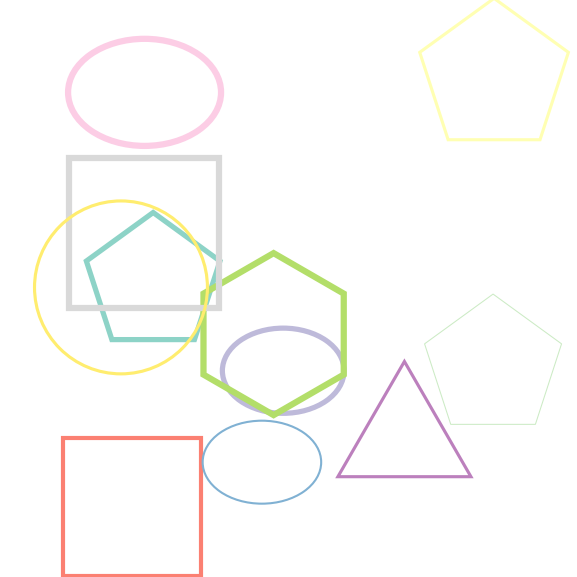[{"shape": "pentagon", "thickness": 2.5, "radius": 0.61, "center": [0.265, 0.509]}, {"shape": "pentagon", "thickness": 1.5, "radius": 0.68, "center": [0.856, 0.867]}, {"shape": "oval", "thickness": 2.5, "radius": 0.53, "center": [0.49, 0.357]}, {"shape": "square", "thickness": 2, "radius": 0.6, "center": [0.228, 0.121]}, {"shape": "oval", "thickness": 1, "radius": 0.51, "center": [0.454, 0.199]}, {"shape": "hexagon", "thickness": 3, "radius": 0.7, "center": [0.474, 0.421]}, {"shape": "oval", "thickness": 3, "radius": 0.66, "center": [0.25, 0.839]}, {"shape": "square", "thickness": 3, "radius": 0.65, "center": [0.249, 0.595]}, {"shape": "triangle", "thickness": 1.5, "radius": 0.66, "center": [0.7, 0.24]}, {"shape": "pentagon", "thickness": 0.5, "radius": 0.62, "center": [0.854, 0.365]}, {"shape": "circle", "thickness": 1.5, "radius": 0.75, "center": [0.209, 0.501]}]